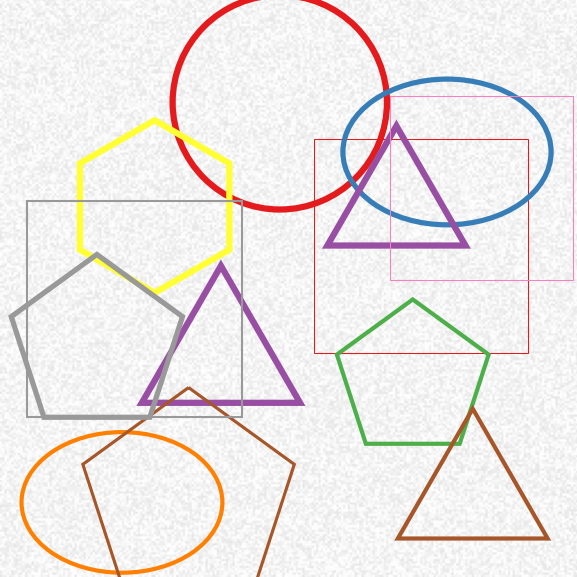[{"shape": "circle", "thickness": 3, "radius": 0.93, "center": [0.484, 0.822]}, {"shape": "square", "thickness": 0.5, "radius": 0.93, "center": [0.729, 0.574]}, {"shape": "oval", "thickness": 2.5, "radius": 0.9, "center": [0.774, 0.736]}, {"shape": "pentagon", "thickness": 2, "radius": 0.69, "center": [0.715, 0.342]}, {"shape": "triangle", "thickness": 3, "radius": 0.69, "center": [0.686, 0.643]}, {"shape": "triangle", "thickness": 3, "radius": 0.79, "center": [0.383, 0.381]}, {"shape": "oval", "thickness": 2, "radius": 0.87, "center": [0.211, 0.129]}, {"shape": "hexagon", "thickness": 3, "radius": 0.75, "center": [0.268, 0.641]}, {"shape": "triangle", "thickness": 2, "radius": 0.75, "center": [0.819, 0.142]}, {"shape": "pentagon", "thickness": 1.5, "radius": 0.96, "center": [0.327, 0.136]}, {"shape": "square", "thickness": 0.5, "radius": 0.8, "center": [0.834, 0.673]}, {"shape": "square", "thickness": 1, "radius": 0.93, "center": [0.233, 0.464]}, {"shape": "pentagon", "thickness": 2.5, "radius": 0.78, "center": [0.168, 0.403]}]